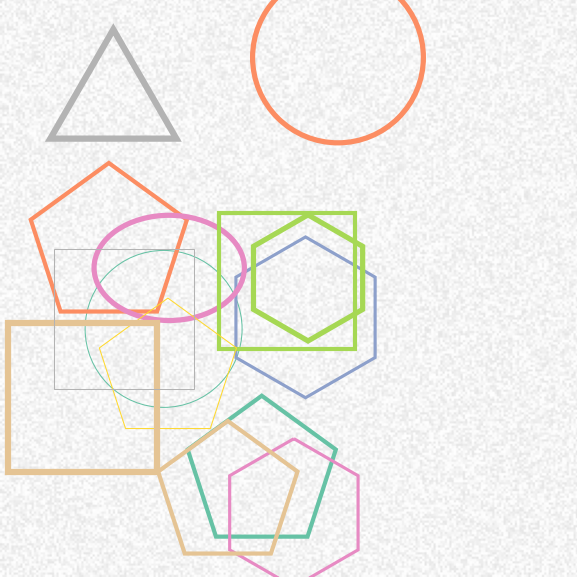[{"shape": "pentagon", "thickness": 2, "radius": 0.67, "center": [0.453, 0.179]}, {"shape": "circle", "thickness": 0.5, "radius": 0.68, "center": [0.283, 0.43]}, {"shape": "circle", "thickness": 2.5, "radius": 0.74, "center": [0.585, 0.9]}, {"shape": "pentagon", "thickness": 2, "radius": 0.71, "center": [0.188, 0.575]}, {"shape": "hexagon", "thickness": 1.5, "radius": 0.7, "center": [0.529, 0.45]}, {"shape": "hexagon", "thickness": 1.5, "radius": 0.64, "center": [0.509, 0.111]}, {"shape": "oval", "thickness": 2.5, "radius": 0.65, "center": [0.293, 0.535]}, {"shape": "hexagon", "thickness": 2.5, "radius": 0.55, "center": [0.533, 0.518]}, {"shape": "square", "thickness": 2, "radius": 0.59, "center": [0.498, 0.513]}, {"shape": "pentagon", "thickness": 0.5, "radius": 0.62, "center": [0.291, 0.358]}, {"shape": "pentagon", "thickness": 2, "radius": 0.63, "center": [0.395, 0.143]}, {"shape": "square", "thickness": 3, "radius": 0.64, "center": [0.144, 0.311]}, {"shape": "square", "thickness": 0.5, "radius": 0.61, "center": [0.215, 0.447]}, {"shape": "triangle", "thickness": 3, "radius": 0.63, "center": [0.196, 0.822]}]